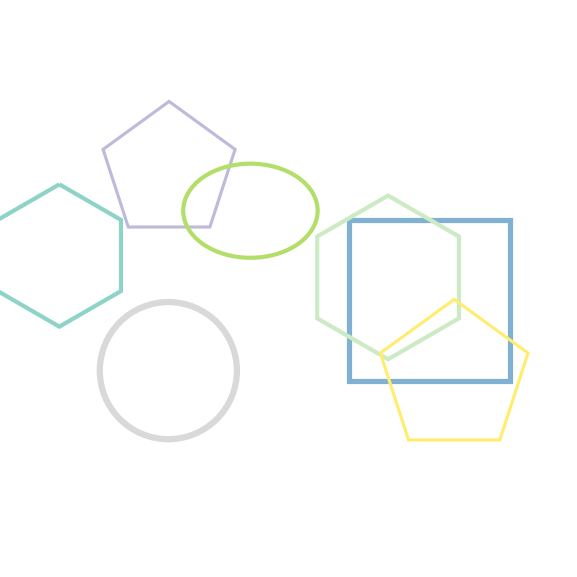[{"shape": "hexagon", "thickness": 2, "radius": 0.62, "center": [0.103, 0.557]}, {"shape": "pentagon", "thickness": 1.5, "radius": 0.6, "center": [0.293, 0.703]}, {"shape": "square", "thickness": 2.5, "radius": 0.7, "center": [0.744, 0.478]}, {"shape": "oval", "thickness": 2, "radius": 0.58, "center": [0.434, 0.634]}, {"shape": "circle", "thickness": 3, "radius": 0.59, "center": [0.292, 0.357]}, {"shape": "hexagon", "thickness": 2, "radius": 0.71, "center": [0.672, 0.519]}, {"shape": "pentagon", "thickness": 1.5, "radius": 0.67, "center": [0.786, 0.346]}]